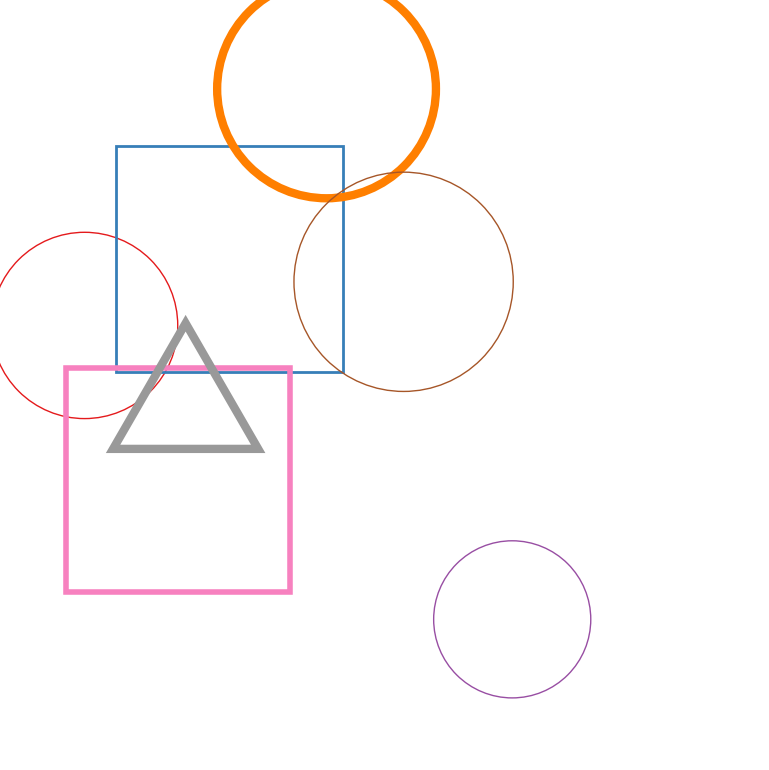[{"shape": "circle", "thickness": 0.5, "radius": 0.6, "center": [0.11, 0.577]}, {"shape": "square", "thickness": 1, "radius": 0.74, "center": [0.298, 0.663]}, {"shape": "circle", "thickness": 0.5, "radius": 0.51, "center": [0.665, 0.196]}, {"shape": "circle", "thickness": 3, "radius": 0.71, "center": [0.424, 0.885]}, {"shape": "circle", "thickness": 0.5, "radius": 0.71, "center": [0.524, 0.634]}, {"shape": "square", "thickness": 2, "radius": 0.73, "center": [0.231, 0.377]}, {"shape": "triangle", "thickness": 3, "radius": 0.54, "center": [0.241, 0.471]}]